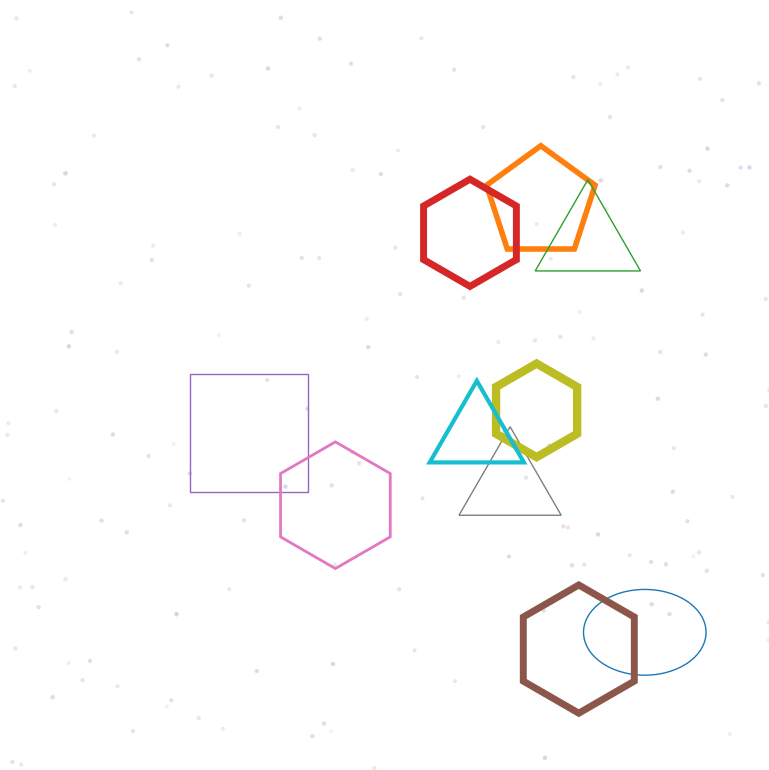[{"shape": "oval", "thickness": 0.5, "radius": 0.4, "center": [0.837, 0.179]}, {"shape": "pentagon", "thickness": 2, "radius": 0.37, "center": [0.702, 0.737]}, {"shape": "triangle", "thickness": 0.5, "radius": 0.39, "center": [0.763, 0.688]}, {"shape": "hexagon", "thickness": 2.5, "radius": 0.35, "center": [0.61, 0.698]}, {"shape": "square", "thickness": 0.5, "radius": 0.38, "center": [0.324, 0.437]}, {"shape": "hexagon", "thickness": 2.5, "radius": 0.42, "center": [0.752, 0.157]}, {"shape": "hexagon", "thickness": 1, "radius": 0.41, "center": [0.436, 0.344]}, {"shape": "triangle", "thickness": 0.5, "radius": 0.38, "center": [0.662, 0.369]}, {"shape": "hexagon", "thickness": 3, "radius": 0.3, "center": [0.697, 0.467]}, {"shape": "triangle", "thickness": 1.5, "radius": 0.35, "center": [0.619, 0.435]}]